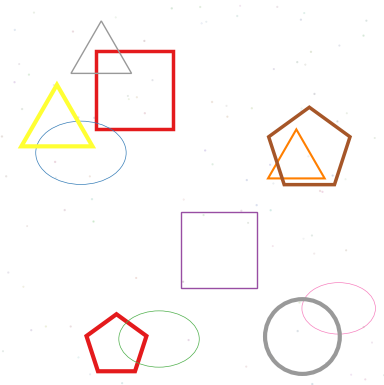[{"shape": "square", "thickness": 2.5, "radius": 0.5, "center": [0.35, 0.766]}, {"shape": "pentagon", "thickness": 3, "radius": 0.41, "center": [0.303, 0.102]}, {"shape": "oval", "thickness": 0.5, "radius": 0.59, "center": [0.21, 0.603]}, {"shape": "oval", "thickness": 0.5, "radius": 0.52, "center": [0.413, 0.119]}, {"shape": "square", "thickness": 1, "radius": 0.49, "center": [0.57, 0.352]}, {"shape": "triangle", "thickness": 1.5, "radius": 0.42, "center": [0.77, 0.579]}, {"shape": "triangle", "thickness": 3, "radius": 0.53, "center": [0.148, 0.673]}, {"shape": "pentagon", "thickness": 2.5, "radius": 0.56, "center": [0.803, 0.61]}, {"shape": "oval", "thickness": 0.5, "radius": 0.48, "center": [0.88, 0.199]}, {"shape": "circle", "thickness": 3, "radius": 0.49, "center": [0.785, 0.126]}, {"shape": "triangle", "thickness": 1, "radius": 0.45, "center": [0.263, 0.855]}]